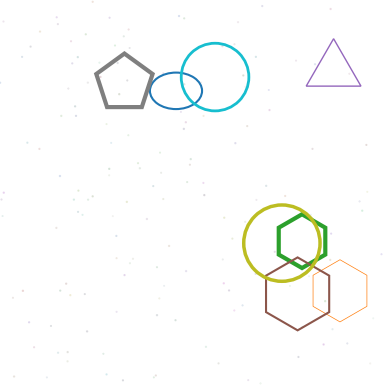[{"shape": "oval", "thickness": 1.5, "radius": 0.34, "center": [0.457, 0.764]}, {"shape": "hexagon", "thickness": 0.5, "radius": 0.4, "center": [0.883, 0.245]}, {"shape": "hexagon", "thickness": 3, "radius": 0.35, "center": [0.784, 0.374]}, {"shape": "triangle", "thickness": 1, "radius": 0.41, "center": [0.866, 0.817]}, {"shape": "hexagon", "thickness": 1.5, "radius": 0.47, "center": [0.773, 0.237]}, {"shape": "pentagon", "thickness": 3, "radius": 0.38, "center": [0.323, 0.784]}, {"shape": "circle", "thickness": 2.5, "radius": 0.5, "center": [0.732, 0.368]}, {"shape": "circle", "thickness": 2, "radius": 0.44, "center": [0.559, 0.8]}]